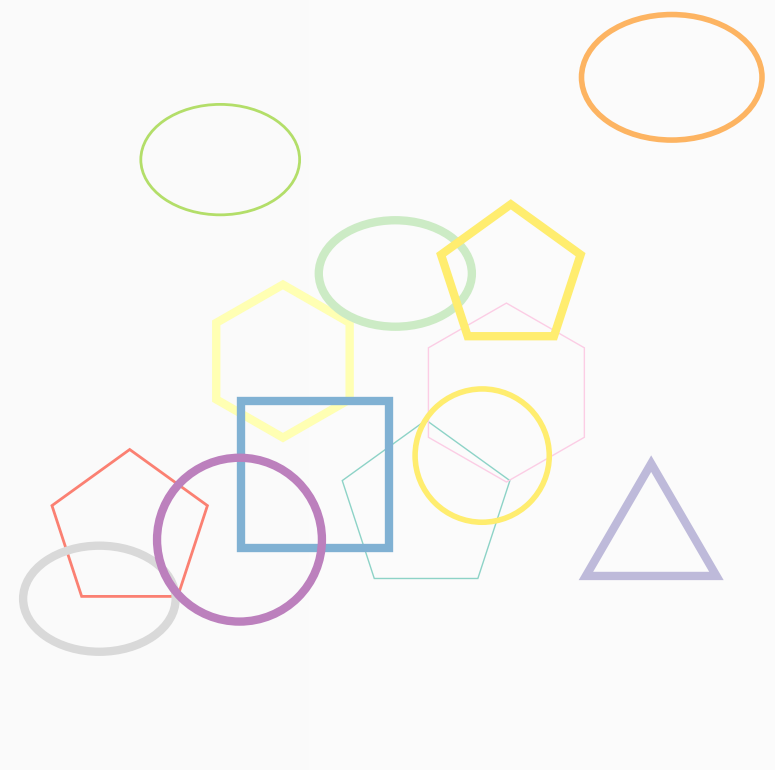[{"shape": "pentagon", "thickness": 0.5, "radius": 0.57, "center": [0.55, 0.341]}, {"shape": "hexagon", "thickness": 3, "radius": 0.5, "center": [0.365, 0.531]}, {"shape": "triangle", "thickness": 3, "radius": 0.49, "center": [0.84, 0.301]}, {"shape": "pentagon", "thickness": 1, "radius": 0.53, "center": [0.167, 0.311]}, {"shape": "square", "thickness": 3, "radius": 0.48, "center": [0.406, 0.383]}, {"shape": "oval", "thickness": 2, "radius": 0.58, "center": [0.867, 0.9]}, {"shape": "oval", "thickness": 1, "radius": 0.51, "center": [0.284, 0.793]}, {"shape": "hexagon", "thickness": 0.5, "radius": 0.58, "center": [0.653, 0.49]}, {"shape": "oval", "thickness": 3, "radius": 0.49, "center": [0.128, 0.222]}, {"shape": "circle", "thickness": 3, "radius": 0.53, "center": [0.309, 0.299]}, {"shape": "oval", "thickness": 3, "radius": 0.49, "center": [0.51, 0.645]}, {"shape": "pentagon", "thickness": 3, "radius": 0.47, "center": [0.659, 0.64]}, {"shape": "circle", "thickness": 2, "radius": 0.43, "center": [0.622, 0.408]}]